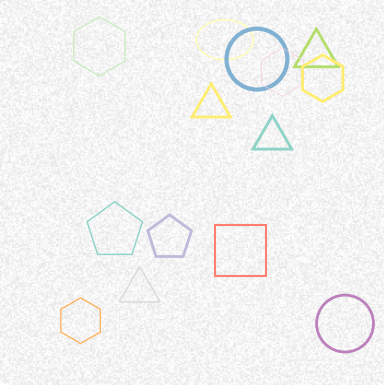[{"shape": "pentagon", "thickness": 1, "radius": 0.38, "center": [0.298, 0.4]}, {"shape": "triangle", "thickness": 2, "radius": 0.29, "center": [0.707, 0.642]}, {"shape": "oval", "thickness": 1, "radius": 0.37, "center": [0.584, 0.897]}, {"shape": "pentagon", "thickness": 2, "radius": 0.3, "center": [0.441, 0.382]}, {"shape": "square", "thickness": 1.5, "radius": 0.34, "center": [0.624, 0.349]}, {"shape": "circle", "thickness": 3, "radius": 0.4, "center": [0.667, 0.846]}, {"shape": "hexagon", "thickness": 1, "radius": 0.3, "center": [0.209, 0.167]}, {"shape": "triangle", "thickness": 2, "radius": 0.33, "center": [0.822, 0.859]}, {"shape": "hexagon", "thickness": 0.5, "radius": 0.31, "center": [0.734, 0.812]}, {"shape": "triangle", "thickness": 1, "radius": 0.31, "center": [0.363, 0.246]}, {"shape": "circle", "thickness": 2, "radius": 0.37, "center": [0.896, 0.16]}, {"shape": "hexagon", "thickness": 1, "radius": 0.38, "center": [0.258, 0.88]}, {"shape": "triangle", "thickness": 2, "radius": 0.29, "center": [0.549, 0.725]}, {"shape": "hexagon", "thickness": 2, "radius": 0.3, "center": [0.838, 0.797]}]